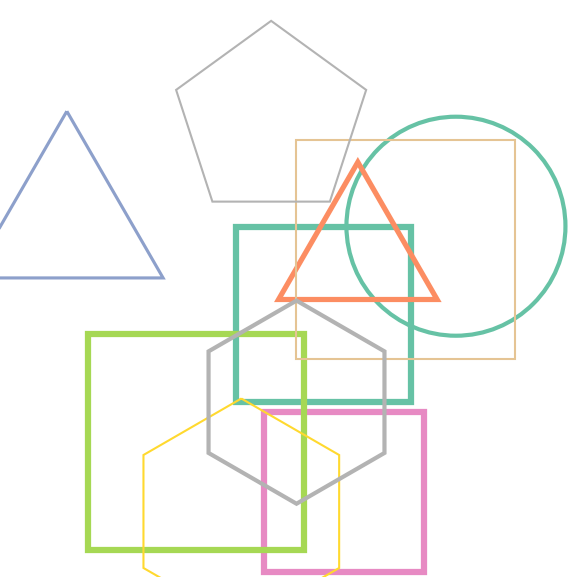[{"shape": "circle", "thickness": 2, "radius": 0.95, "center": [0.79, 0.607]}, {"shape": "square", "thickness": 3, "radius": 0.76, "center": [0.56, 0.454]}, {"shape": "triangle", "thickness": 2.5, "radius": 0.79, "center": [0.62, 0.56]}, {"shape": "triangle", "thickness": 1.5, "radius": 0.96, "center": [0.116, 0.614]}, {"shape": "square", "thickness": 3, "radius": 0.69, "center": [0.596, 0.147]}, {"shape": "square", "thickness": 3, "radius": 0.93, "center": [0.339, 0.233]}, {"shape": "hexagon", "thickness": 1, "radius": 0.98, "center": [0.418, 0.113]}, {"shape": "square", "thickness": 1, "radius": 0.95, "center": [0.703, 0.568]}, {"shape": "hexagon", "thickness": 2, "radius": 0.88, "center": [0.513, 0.303]}, {"shape": "pentagon", "thickness": 1, "radius": 0.87, "center": [0.47, 0.79]}]